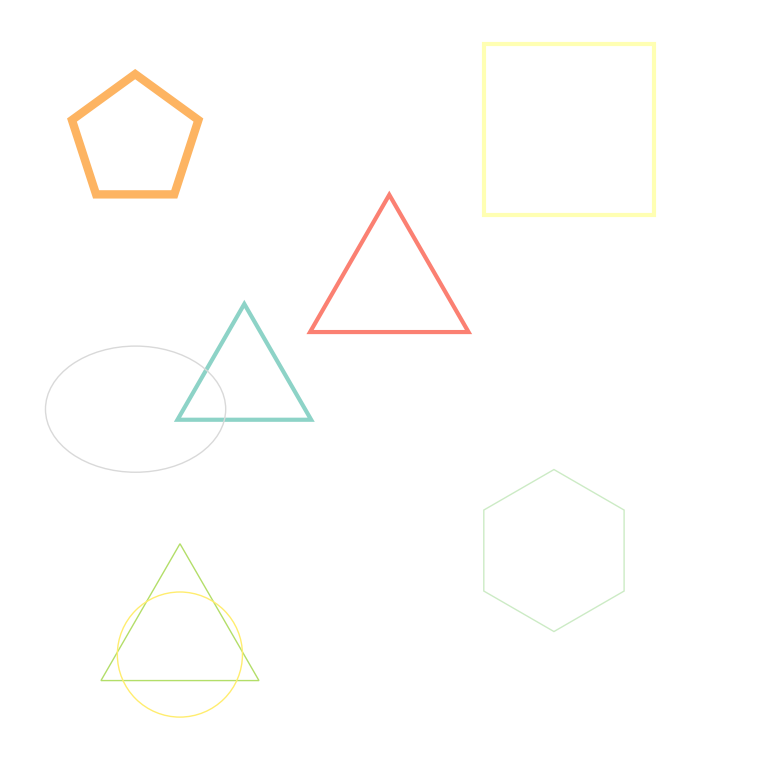[{"shape": "triangle", "thickness": 1.5, "radius": 0.5, "center": [0.317, 0.505]}, {"shape": "square", "thickness": 1.5, "radius": 0.55, "center": [0.739, 0.832]}, {"shape": "triangle", "thickness": 1.5, "radius": 0.59, "center": [0.506, 0.628]}, {"shape": "pentagon", "thickness": 3, "radius": 0.43, "center": [0.176, 0.817]}, {"shape": "triangle", "thickness": 0.5, "radius": 0.59, "center": [0.234, 0.175]}, {"shape": "oval", "thickness": 0.5, "radius": 0.59, "center": [0.176, 0.469]}, {"shape": "hexagon", "thickness": 0.5, "radius": 0.53, "center": [0.719, 0.285]}, {"shape": "circle", "thickness": 0.5, "radius": 0.41, "center": [0.234, 0.15]}]